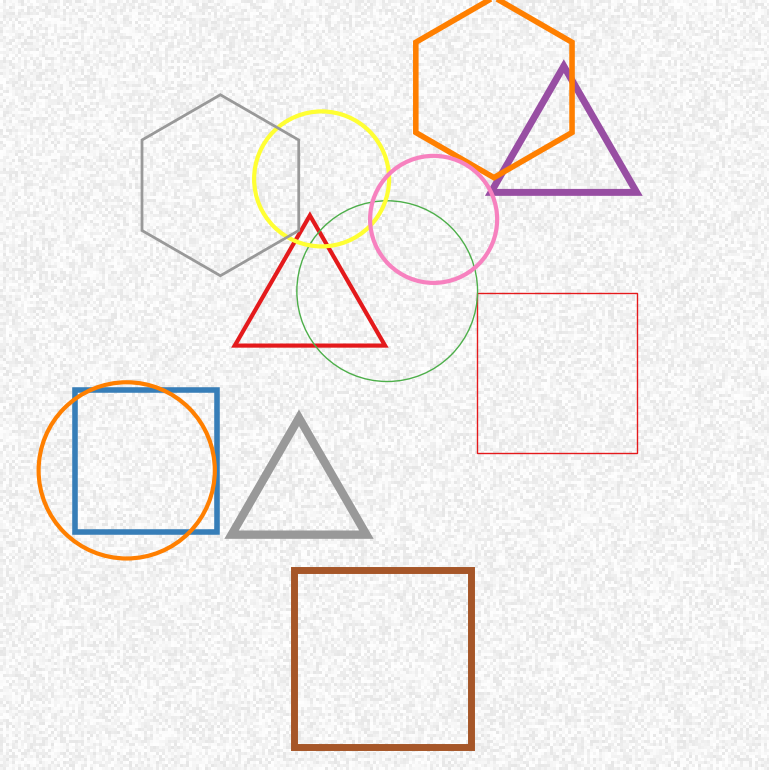[{"shape": "square", "thickness": 0.5, "radius": 0.52, "center": [0.723, 0.516]}, {"shape": "triangle", "thickness": 1.5, "radius": 0.56, "center": [0.402, 0.608]}, {"shape": "square", "thickness": 2, "radius": 0.46, "center": [0.189, 0.401]}, {"shape": "circle", "thickness": 0.5, "radius": 0.59, "center": [0.503, 0.622]}, {"shape": "triangle", "thickness": 2.5, "radius": 0.55, "center": [0.732, 0.805]}, {"shape": "hexagon", "thickness": 2, "radius": 0.59, "center": [0.641, 0.886]}, {"shape": "circle", "thickness": 1.5, "radius": 0.57, "center": [0.165, 0.389]}, {"shape": "circle", "thickness": 1.5, "radius": 0.44, "center": [0.418, 0.768]}, {"shape": "square", "thickness": 2.5, "radius": 0.57, "center": [0.497, 0.145]}, {"shape": "circle", "thickness": 1.5, "radius": 0.41, "center": [0.563, 0.715]}, {"shape": "hexagon", "thickness": 1, "radius": 0.59, "center": [0.286, 0.759]}, {"shape": "triangle", "thickness": 3, "radius": 0.51, "center": [0.388, 0.356]}]